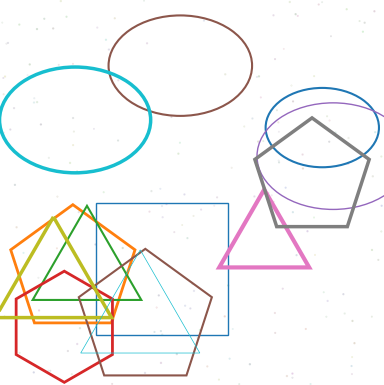[{"shape": "square", "thickness": 1, "radius": 0.85, "center": [0.42, 0.301]}, {"shape": "oval", "thickness": 1.5, "radius": 0.74, "center": [0.837, 0.669]}, {"shape": "pentagon", "thickness": 2, "radius": 0.85, "center": [0.189, 0.299]}, {"shape": "triangle", "thickness": 1.5, "radius": 0.81, "center": [0.226, 0.302]}, {"shape": "hexagon", "thickness": 2, "radius": 0.72, "center": [0.167, 0.151]}, {"shape": "oval", "thickness": 1, "radius": 0.99, "center": [0.865, 0.594]}, {"shape": "pentagon", "thickness": 1.5, "radius": 0.91, "center": [0.377, 0.172]}, {"shape": "oval", "thickness": 1.5, "radius": 0.93, "center": [0.468, 0.829]}, {"shape": "triangle", "thickness": 3, "radius": 0.67, "center": [0.686, 0.373]}, {"shape": "pentagon", "thickness": 2.5, "radius": 0.78, "center": [0.81, 0.538]}, {"shape": "triangle", "thickness": 2.5, "radius": 0.87, "center": [0.139, 0.262]}, {"shape": "triangle", "thickness": 0.5, "radius": 0.89, "center": [0.364, 0.172]}, {"shape": "oval", "thickness": 2.5, "radius": 0.98, "center": [0.195, 0.688]}]